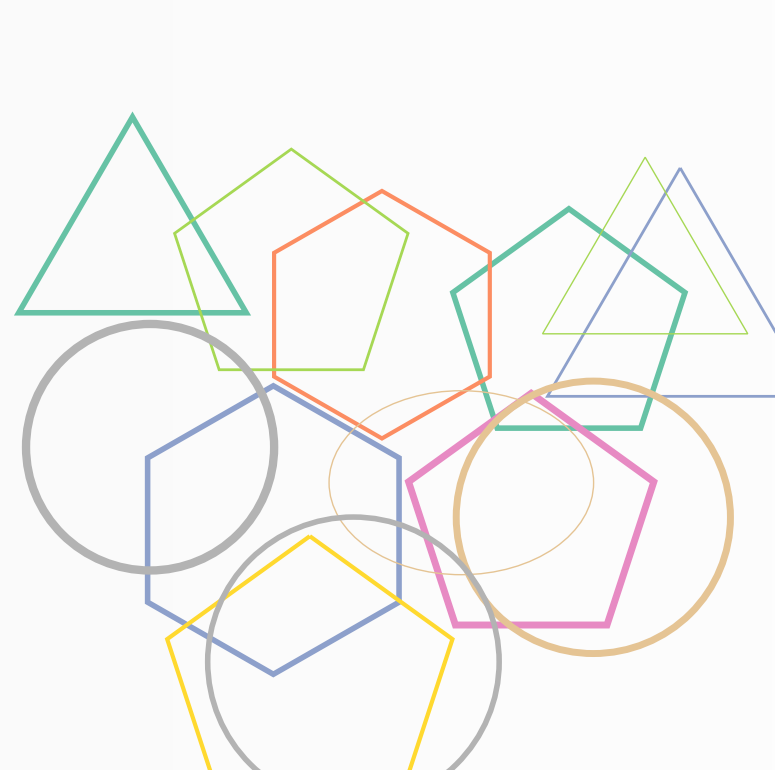[{"shape": "triangle", "thickness": 2, "radius": 0.85, "center": [0.171, 0.679]}, {"shape": "pentagon", "thickness": 2, "radius": 0.79, "center": [0.734, 0.571]}, {"shape": "hexagon", "thickness": 1.5, "radius": 0.8, "center": [0.493, 0.591]}, {"shape": "triangle", "thickness": 1, "radius": 0.99, "center": [0.878, 0.584]}, {"shape": "hexagon", "thickness": 2, "radius": 0.94, "center": [0.353, 0.312]}, {"shape": "pentagon", "thickness": 2.5, "radius": 0.83, "center": [0.685, 0.323]}, {"shape": "triangle", "thickness": 0.5, "radius": 0.76, "center": [0.832, 0.643]}, {"shape": "pentagon", "thickness": 1, "radius": 0.79, "center": [0.376, 0.648]}, {"shape": "pentagon", "thickness": 1.5, "radius": 0.97, "center": [0.4, 0.11]}, {"shape": "oval", "thickness": 0.5, "radius": 0.85, "center": [0.595, 0.373]}, {"shape": "circle", "thickness": 2.5, "radius": 0.88, "center": [0.766, 0.328]}, {"shape": "circle", "thickness": 2, "radius": 0.94, "center": [0.456, 0.14]}, {"shape": "circle", "thickness": 3, "radius": 0.8, "center": [0.194, 0.419]}]